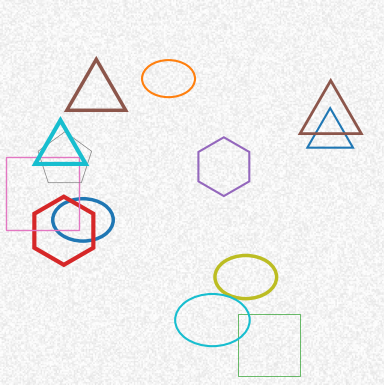[{"shape": "oval", "thickness": 2.5, "radius": 0.39, "center": [0.216, 0.429]}, {"shape": "triangle", "thickness": 1.5, "radius": 0.34, "center": [0.858, 0.651]}, {"shape": "oval", "thickness": 1.5, "radius": 0.34, "center": [0.438, 0.796]}, {"shape": "square", "thickness": 0.5, "radius": 0.4, "center": [0.698, 0.104]}, {"shape": "hexagon", "thickness": 3, "radius": 0.44, "center": [0.166, 0.401]}, {"shape": "hexagon", "thickness": 1.5, "radius": 0.38, "center": [0.581, 0.567]}, {"shape": "triangle", "thickness": 2.5, "radius": 0.44, "center": [0.25, 0.758]}, {"shape": "triangle", "thickness": 2, "radius": 0.46, "center": [0.859, 0.699]}, {"shape": "square", "thickness": 1, "radius": 0.47, "center": [0.11, 0.498]}, {"shape": "pentagon", "thickness": 0.5, "radius": 0.37, "center": [0.168, 0.585]}, {"shape": "oval", "thickness": 2.5, "radius": 0.4, "center": [0.638, 0.28]}, {"shape": "triangle", "thickness": 3, "radius": 0.38, "center": [0.157, 0.612]}, {"shape": "oval", "thickness": 1.5, "radius": 0.48, "center": [0.552, 0.169]}]